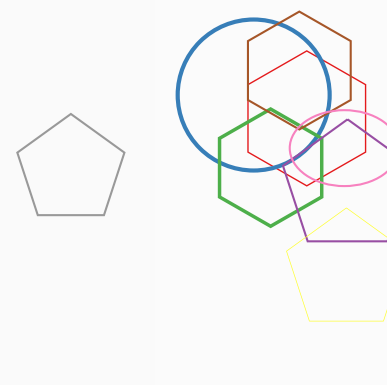[{"shape": "hexagon", "thickness": 1, "radius": 0.88, "center": [0.792, 0.693]}, {"shape": "circle", "thickness": 3, "radius": 0.98, "center": [0.655, 0.753]}, {"shape": "hexagon", "thickness": 2.5, "radius": 0.76, "center": [0.698, 0.565]}, {"shape": "pentagon", "thickness": 1.5, "radius": 0.88, "center": [0.897, 0.515]}, {"shape": "pentagon", "thickness": 0.5, "radius": 0.81, "center": [0.894, 0.297]}, {"shape": "hexagon", "thickness": 1.5, "radius": 0.77, "center": [0.772, 0.817]}, {"shape": "oval", "thickness": 1.5, "radius": 0.7, "center": [0.889, 0.615]}, {"shape": "pentagon", "thickness": 1.5, "radius": 0.73, "center": [0.183, 0.559]}]